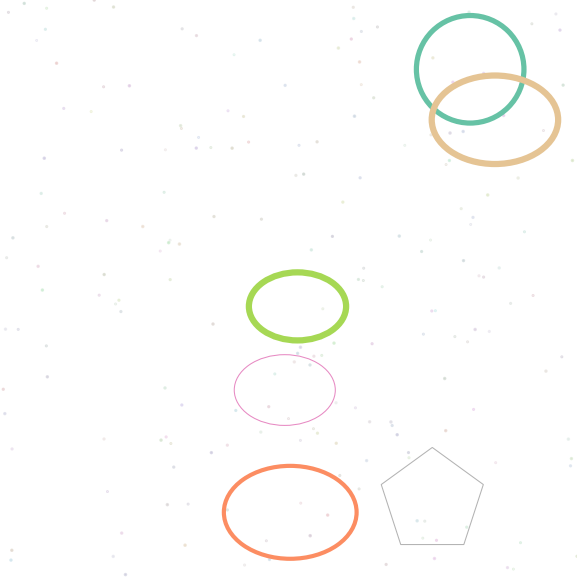[{"shape": "circle", "thickness": 2.5, "radius": 0.47, "center": [0.814, 0.879]}, {"shape": "oval", "thickness": 2, "radius": 0.57, "center": [0.503, 0.112]}, {"shape": "oval", "thickness": 0.5, "radius": 0.44, "center": [0.493, 0.324]}, {"shape": "oval", "thickness": 3, "radius": 0.42, "center": [0.515, 0.469]}, {"shape": "oval", "thickness": 3, "radius": 0.55, "center": [0.857, 0.792]}, {"shape": "pentagon", "thickness": 0.5, "radius": 0.46, "center": [0.749, 0.131]}]